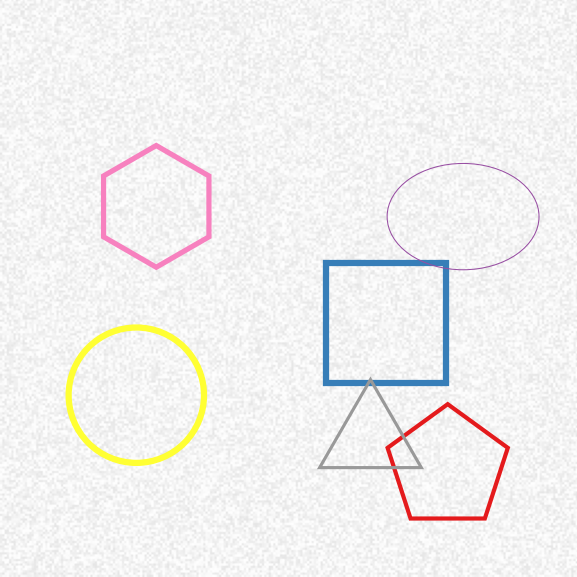[{"shape": "pentagon", "thickness": 2, "radius": 0.55, "center": [0.775, 0.19]}, {"shape": "square", "thickness": 3, "radius": 0.52, "center": [0.668, 0.44]}, {"shape": "oval", "thickness": 0.5, "radius": 0.66, "center": [0.802, 0.624]}, {"shape": "circle", "thickness": 3, "radius": 0.59, "center": [0.236, 0.315]}, {"shape": "hexagon", "thickness": 2.5, "radius": 0.53, "center": [0.271, 0.642]}, {"shape": "triangle", "thickness": 1.5, "radius": 0.51, "center": [0.642, 0.24]}]